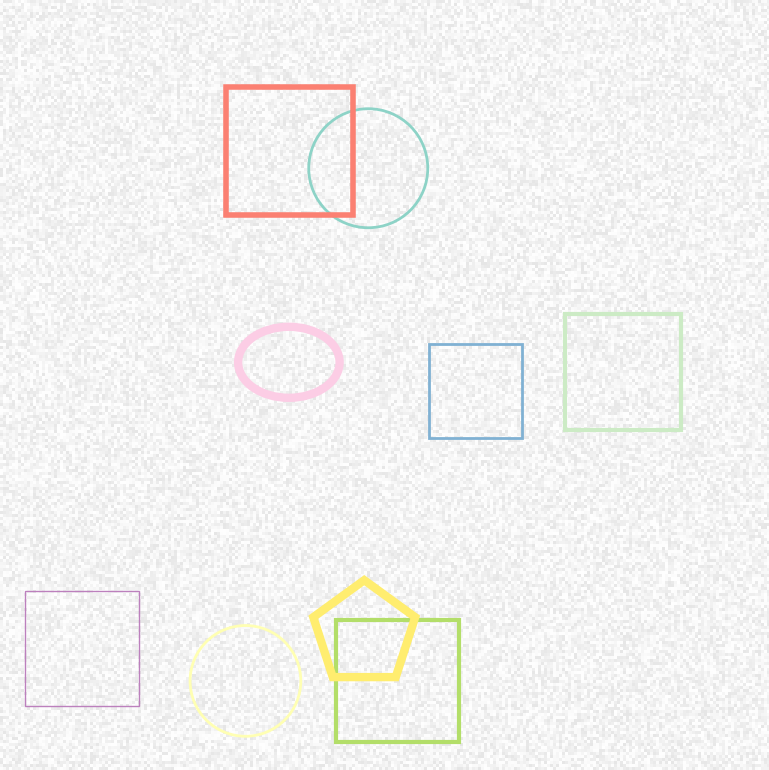[{"shape": "circle", "thickness": 1, "radius": 0.39, "center": [0.478, 0.782]}, {"shape": "circle", "thickness": 1, "radius": 0.36, "center": [0.319, 0.116]}, {"shape": "square", "thickness": 2, "radius": 0.41, "center": [0.376, 0.804]}, {"shape": "square", "thickness": 1, "radius": 0.3, "center": [0.617, 0.492]}, {"shape": "square", "thickness": 1.5, "radius": 0.4, "center": [0.516, 0.116]}, {"shape": "oval", "thickness": 3, "radius": 0.33, "center": [0.375, 0.529]}, {"shape": "square", "thickness": 0.5, "radius": 0.37, "center": [0.107, 0.158]}, {"shape": "square", "thickness": 1.5, "radius": 0.38, "center": [0.809, 0.517]}, {"shape": "pentagon", "thickness": 3, "radius": 0.35, "center": [0.473, 0.177]}]